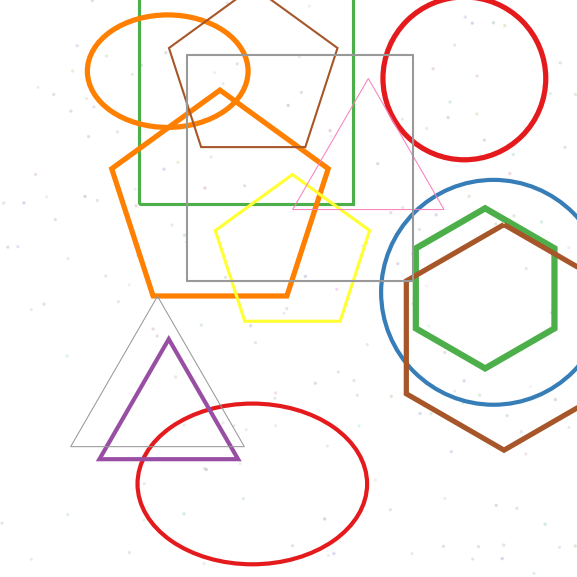[{"shape": "oval", "thickness": 2, "radius": 0.99, "center": [0.437, 0.161]}, {"shape": "circle", "thickness": 2.5, "radius": 0.7, "center": [0.804, 0.863]}, {"shape": "circle", "thickness": 2, "radius": 0.97, "center": [0.855, 0.493]}, {"shape": "hexagon", "thickness": 3, "radius": 0.69, "center": [0.84, 0.5]}, {"shape": "square", "thickness": 1.5, "radius": 0.93, "center": [0.426, 0.831]}, {"shape": "triangle", "thickness": 2, "radius": 0.69, "center": [0.292, 0.273]}, {"shape": "pentagon", "thickness": 2.5, "radius": 0.99, "center": [0.381, 0.646]}, {"shape": "oval", "thickness": 2.5, "radius": 0.7, "center": [0.29, 0.876]}, {"shape": "pentagon", "thickness": 1.5, "radius": 0.7, "center": [0.506, 0.556]}, {"shape": "hexagon", "thickness": 2.5, "radius": 0.98, "center": [0.873, 0.415]}, {"shape": "pentagon", "thickness": 1, "radius": 0.77, "center": [0.438, 0.869]}, {"shape": "triangle", "thickness": 0.5, "radius": 0.76, "center": [0.638, 0.712]}, {"shape": "square", "thickness": 1, "radius": 0.98, "center": [0.519, 0.708]}, {"shape": "triangle", "thickness": 0.5, "radius": 0.87, "center": [0.273, 0.313]}]